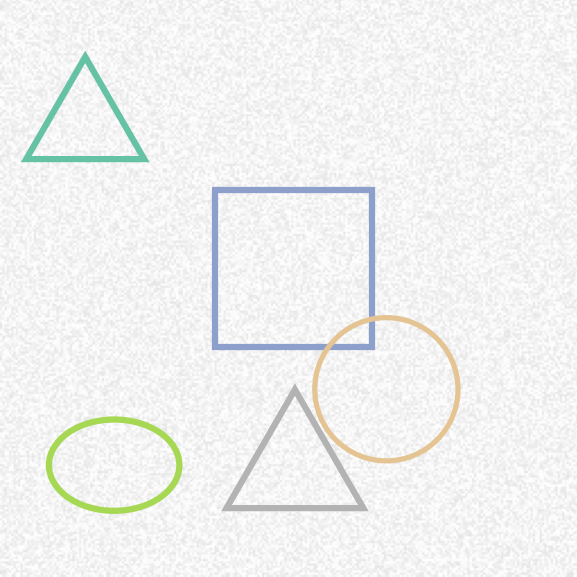[{"shape": "triangle", "thickness": 3, "radius": 0.59, "center": [0.148, 0.783]}, {"shape": "square", "thickness": 3, "radius": 0.68, "center": [0.508, 0.535]}, {"shape": "oval", "thickness": 3, "radius": 0.56, "center": [0.198, 0.194]}, {"shape": "circle", "thickness": 2.5, "radius": 0.62, "center": [0.669, 0.325]}, {"shape": "triangle", "thickness": 3, "radius": 0.68, "center": [0.511, 0.188]}]